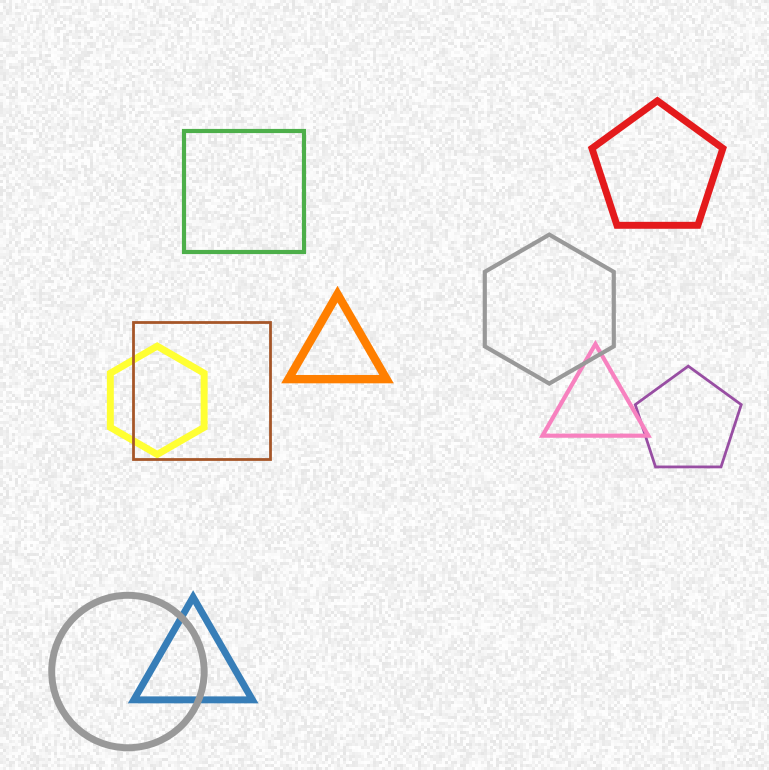[{"shape": "pentagon", "thickness": 2.5, "radius": 0.45, "center": [0.854, 0.78]}, {"shape": "triangle", "thickness": 2.5, "radius": 0.44, "center": [0.251, 0.136]}, {"shape": "square", "thickness": 1.5, "radius": 0.39, "center": [0.317, 0.751]}, {"shape": "pentagon", "thickness": 1, "radius": 0.36, "center": [0.894, 0.452]}, {"shape": "triangle", "thickness": 3, "radius": 0.37, "center": [0.438, 0.544]}, {"shape": "hexagon", "thickness": 2.5, "radius": 0.35, "center": [0.204, 0.48]}, {"shape": "square", "thickness": 1, "radius": 0.45, "center": [0.262, 0.493]}, {"shape": "triangle", "thickness": 1.5, "radius": 0.4, "center": [0.773, 0.474]}, {"shape": "hexagon", "thickness": 1.5, "radius": 0.48, "center": [0.713, 0.599]}, {"shape": "circle", "thickness": 2.5, "radius": 0.49, "center": [0.166, 0.128]}]